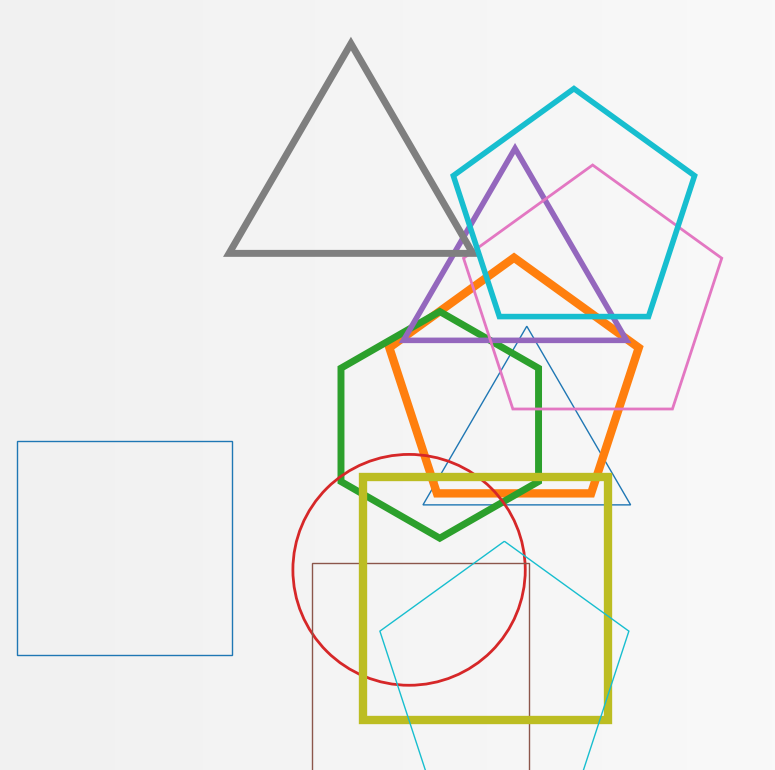[{"shape": "triangle", "thickness": 0.5, "radius": 0.77, "center": [0.68, 0.422]}, {"shape": "square", "thickness": 0.5, "radius": 0.69, "center": [0.16, 0.289]}, {"shape": "pentagon", "thickness": 3, "radius": 0.85, "center": [0.663, 0.496]}, {"shape": "hexagon", "thickness": 2.5, "radius": 0.74, "center": [0.567, 0.448]}, {"shape": "circle", "thickness": 1, "radius": 0.75, "center": [0.528, 0.26]}, {"shape": "triangle", "thickness": 2, "radius": 0.83, "center": [0.665, 0.641]}, {"shape": "square", "thickness": 0.5, "radius": 0.7, "center": [0.542, 0.128]}, {"shape": "pentagon", "thickness": 1, "radius": 0.88, "center": [0.765, 0.611]}, {"shape": "triangle", "thickness": 2.5, "radius": 0.91, "center": [0.453, 0.762]}, {"shape": "square", "thickness": 3, "radius": 0.79, "center": [0.626, 0.223]}, {"shape": "pentagon", "thickness": 0.5, "radius": 0.84, "center": [0.651, 0.128]}, {"shape": "pentagon", "thickness": 2, "radius": 0.82, "center": [0.741, 0.721]}]